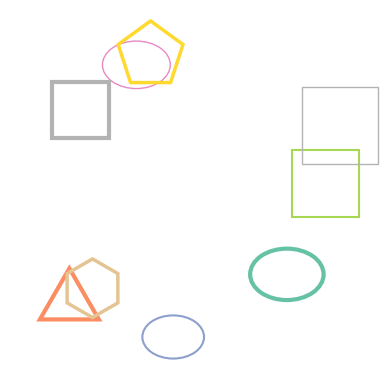[{"shape": "oval", "thickness": 3, "radius": 0.48, "center": [0.745, 0.287]}, {"shape": "triangle", "thickness": 3, "radius": 0.44, "center": [0.18, 0.215]}, {"shape": "oval", "thickness": 1.5, "radius": 0.4, "center": [0.45, 0.125]}, {"shape": "oval", "thickness": 1, "radius": 0.44, "center": [0.354, 0.832]}, {"shape": "square", "thickness": 1.5, "radius": 0.44, "center": [0.845, 0.523]}, {"shape": "pentagon", "thickness": 2.5, "radius": 0.44, "center": [0.391, 0.857]}, {"shape": "hexagon", "thickness": 2.5, "radius": 0.38, "center": [0.24, 0.251]}, {"shape": "square", "thickness": 1, "radius": 0.5, "center": [0.883, 0.675]}, {"shape": "square", "thickness": 3, "radius": 0.37, "center": [0.208, 0.714]}]